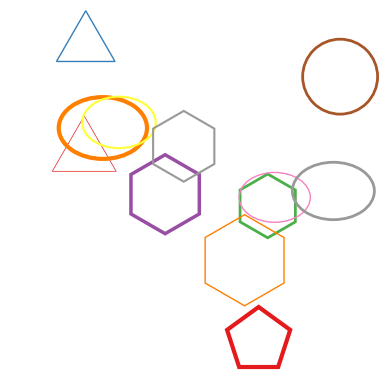[{"shape": "pentagon", "thickness": 3, "radius": 0.43, "center": [0.672, 0.116]}, {"shape": "triangle", "thickness": 0.5, "radius": 0.48, "center": [0.219, 0.603]}, {"shape": "triangle", "thickness": 1, "radius": 0.44, "center": [0.223, 0.884]}, {"shape": "hexagon", "thickness": 2, "radius": 0.41, "center": [0.695, 0.465]}, {"shape": "hexagon", "thickness": 2.5, "radius": 0.51, "center": [0.429, 0.496]}, {"shape": "hexagon", "thickness": 1, "radius": 0.59, "center": [0.635, 0.324]}, {"shape": "oval", "thickness": 3, "radius": 0.57, "center": [0.267, 0.668]}, {"shape": "oval", "thickness": 1.5, "radius": 0.48, "center": [0.309, 0.682]}, {"shape": "circle", "thickness": 2, "radius": 0.49, "center": [0.883, 0.801]}, {"shape": "oval", "thickness": 1, "radius": 0.46, "center": [0.714, 0.487]}, {"shape": "oval", "thickness": 2, "radius": 0.53, "center": [0.866, 0.504]}, {"shape": "hexagon", "thickness": 1.5, "radius": 0.46, "center": [0.477, 0.62]}]